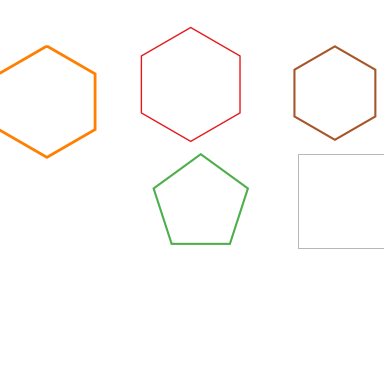[{"shape": "hexagon", "thickness": 1, "radius": 0.74, "center": [0.495, 0.781]}, {"shape": "pentagon", "thickness": 1.5, "radius": 0.64, "center": [0.521, 0.471]}, {"shape": "hexagon", "thickness": 2, "radius": 0.72, "center": [0.122, 0.736]}, {"shape": "hexagon", "thickness": 1.5, "radius": 0.61, "center": [0.87, 0.758]}, {"shape": "square", "thickness": 0.5, "radius": 0.61, "center": [0.895, 0.478]}]